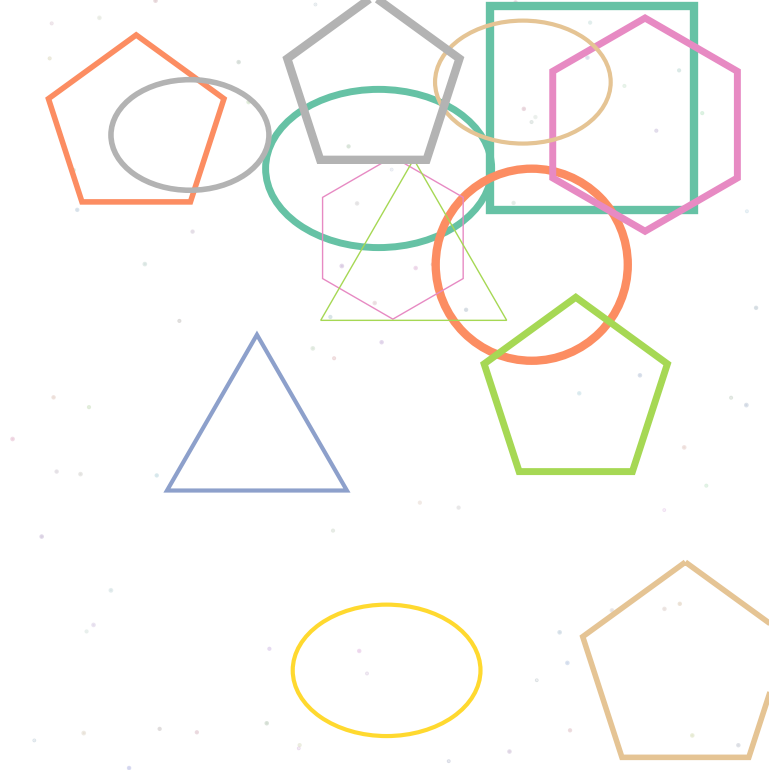[{"shape": "square", "thickness": 3, "radius": 0.66, "center": [0.769, 0.86]}, {"shape": "oval", "thickness": 2.5, "radius": 0.73, "center": [0.492, 0.781]}, {"shape": "circle", "thickness": 3, "radius": 0.62, "center": [0.691, 0.656]}, {"shape": "pentagon", "thickness": 2, "radius": 0.6, "center": [0.177, 0.835]}, {"shape": "triangle", "thickness": 1.5, "radius": 0.67, "center": [0.334, 0.43]}, {"shape": "hexagon", "thickness": 0.5, "radius": 0.53, "center": [0.51, 0.691]}, {"shape": "hexagon", "thickness": 2.5, "radius": 0.69, "center": [0.838, 0.838]}, {"shape": "triangle", "thickness": 0.5, "radius": 0.7, "center": [0.537, 0.654]}, {"shape": "pentagon", "thickness": 2.5, "radius": 0.63, "center": [0.748, 0.489]}, {"shape": "oval", "thickness": 1.5, "radius": 0.61, "center": [0.502, 0.129]}, {"shape": "pentagon", "thickness": 2, "radius": 0.7, "center": [0.89, 0.13]}, {"shape": "oval", "thickness": 1.5, "radius": 0.57, "center": [0.679, 0.893]}, {"shape": "oval", "thickness": 2, "radius": 0.51, "center": [0.247, 0.825]}, {"shape": "pentagon", "thickness": 3, "radius": 0.59, "center": [0.485, 0.888]}]